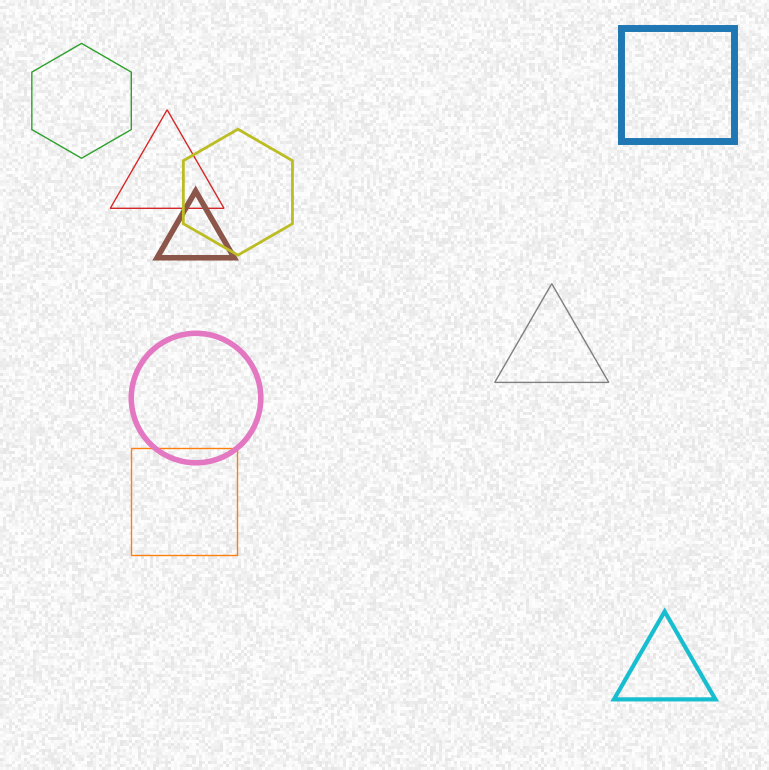[{"shape": "square", "thickness": 2.5, "radius": 0.37, "center": [0.88, 0.89]}, {"shape": "square", "thickness": 0.5, "radius": 0.34, "center": [0.239, 0.349]}, {"shape": "hexagon", "thickness": 0.5, "radius": 0.37, "center": [0.106, 0.869]}, {"shape": "triangle", "thickness": 0.5, "radius": 0.43, "center": [0.217, 0.772]}, {"shape": "triangle", "thickness": 2, "radius": 0.29, "center": [0.254, 0.694]}, {"shape": "circle", "thickness": 2, "radius": 0.42, "center": [0.255, 0.483]}, {"shape": "triangle", "thickness": 0.5, "radius": 0.43, "center": [0.717, 0.546]}, {"shape": "hexagon", "thickness": 1, "radius": 0.41, "center": [0.309, 0.75]}, {"shape": "triangle", "thickness": 1.5, "radius": 0.38, "center": [0.863, 0.13]}]